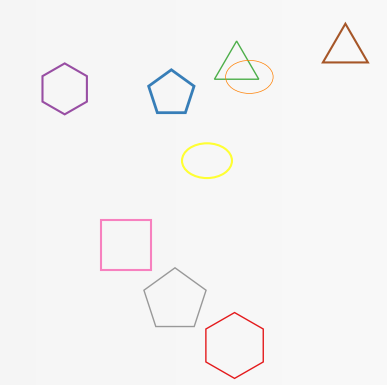[{"shape": "hexagon", "thickness": 1, "radius": 0.43, "center": [0.605, 0.103]}, {"shape": "pentagon", "thickness": 2, "radius": 0.31, "center": [0.442, 0.757]}, {"shape": "triangle", "thickness": 1, "radius": 0.33, "center": [0.611, 0.827]}, {"shape": "hexagon", "thickness": 1.5, "radius": 0.33, "center": [0.167, 0.769]}, {"shape": "oval", "thickness": 0.5, "radius": 0.31, "center": [0.644, 0.8]}, {"shape": "oval", "thickness": 1.5, "radius": 0.32, "center": [0.534, 0.583]}, {"shape": "triangle", "thickness": 1.5, "radius": 0.34, "center": [0.891, 0.871]}, {"shape": "square", "thickness": 1.5, "radius": 0.33, "center": [0.325, 0.364]}, {"shape": "pentagon", "thickness": 1, "radius": 0.42, "center": [0.452, 0.22]}]